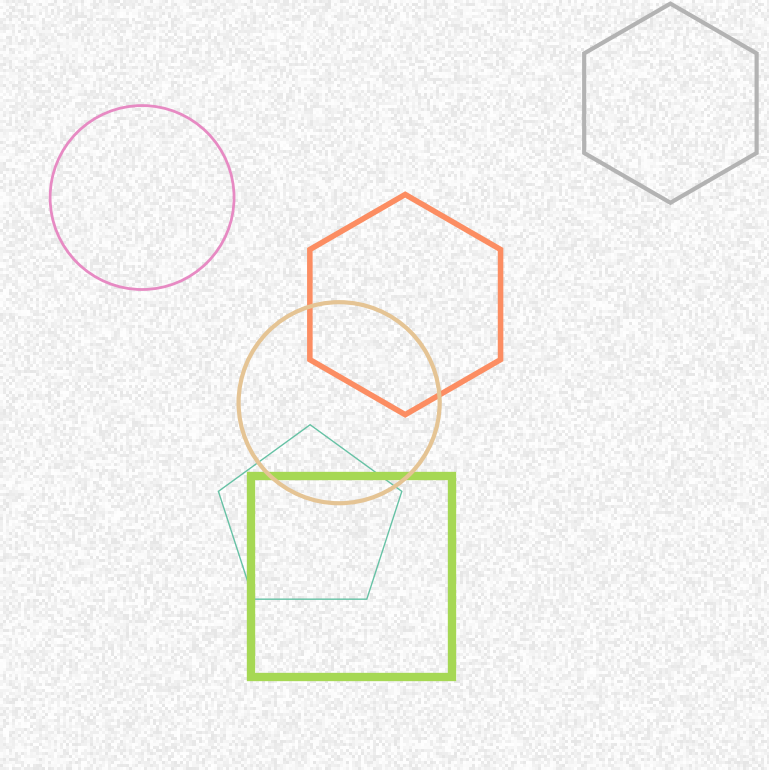[{"shape": "pentagon", "thickness": 0.5, "radius": 0.63, "center": [0.403, 0.323]}, {"shape": "hexagon", "thickness": 2, "radius": 0.71, "center": [0.526, 0.604]}, {"shape": "circle", "thickness": 1, "radius": 0.6, "center": [0.185, 0.743]}, {"shape": "square", "thickness": 3, "radius": 0.65, "center": [0.457, 0.252]}, {"shape": "circle", "thickness": 1.5, "radius": 0.65, "center": [0.44, 0.477]}, {"shape": "hexagon", "thickness": 1.5, "radius": 0.65, "center": [0.871, 0.866]}]